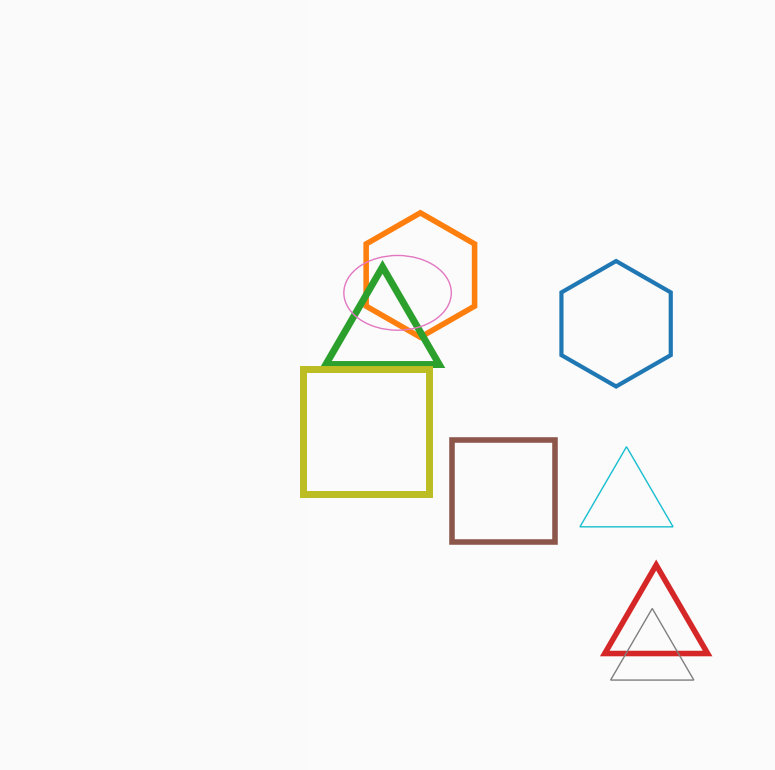[{"shape": "hexagon", "thickness": 1.5, "radius": 0.41, "center": [0.795, 0.58]}, {"shape": "hexagon", "thickness": 2, "radius": 0.4, "center": [0.542, 0.643]}, {"shape": "triangle", "thickness": 2.5, "radius": 0.42, "center": [0.494, 0.569]}, {"shape": "triangle", "thickness": 2, "radius": 0.38, "center": [0.847, 0.19]}, {"shape": "square", "thickness": 2, "radius": 0.33, "center": [0.65, 0.363]}, {"shape": "oval", "thickness": 0.5, "radius": 0.35, "center": [0.513, 0.62]}, {"shape": "triangle", "thickness": 0.5, "radius": 0.31, "center": [0.842, 0.148]}, {"shape": "square", "thickness": 2.5, "radius": 0.41, "center": [0.473, 0.439]}, {"shape": "triangle", "thickness": 0.5, "radius": 0.35, "center": [0.808, 0.35]}]